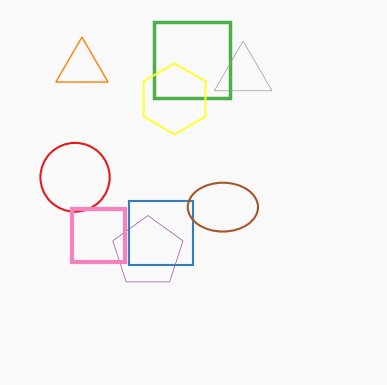[{"shape": "circle", "thickness": 1.5, "radius": 0.45, "center": [0.194, 0.54]}, {"shape": "square", "thickness": 1.5, "radius": 0.41, "center": [0.416, 0.394]}, {"shape": "square", "thickness": 2.5, "radius": 0.49, "center": [0.496, 0.844]}, {"shape": "pentagon", "thickness": 0.5, "radius": 0.48, "center": [0.382, 0.345]}, {"shape": "triangle", "thickness": 1, "radius": 0.39, "center": [0.211, 0.826]}, {"shape": "hexagon", "thickness": 1.5, "radius": 0.46, "center": [0.451, 0.743]}, {"shape": "oval", "thickness": 1.5, "radius": 0.45, "center": [0.575, 0.462]}, {"shape": "square", "thickness": 3, "radius": 0.34, "center": [0.253, 0.389]}, {"shape": "triangle", "thickness": 0.5, "radius": 0.43, "center": [0.627, 0.807]}]